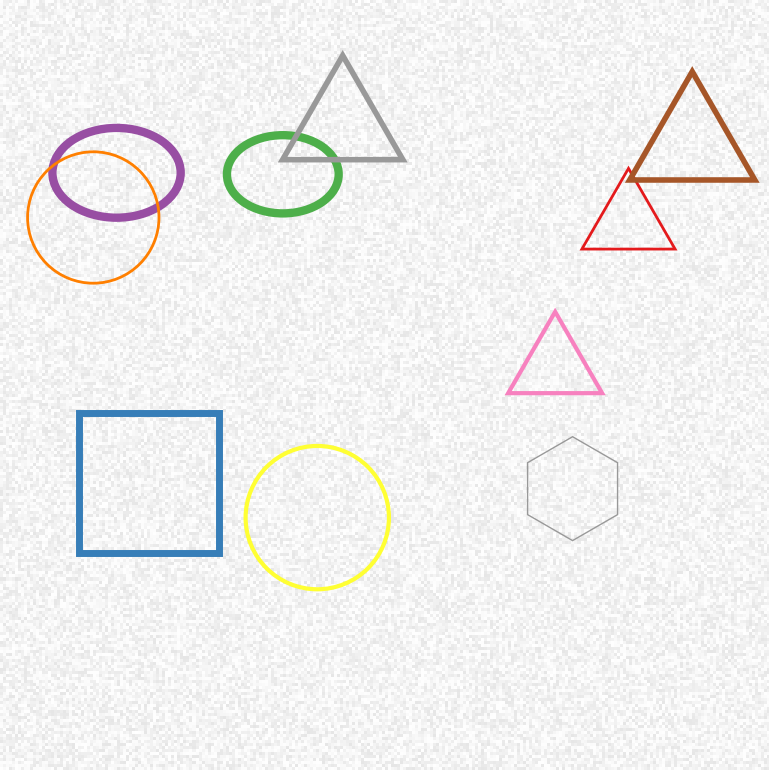[{"shape": "triangle", "thickness": 1, "radius": 0.35, "center": [0.816, 0.711]}, {"shape": "square", "thickness": 2.5, "radius": 0.45, "center": [0.194, 0.373]}, {"shape": "oval", "thickness": 3, "radius": 0.36, "center": [0.367, 0.774]}, {"shape": "oval", "thickness": 3, "radius": 0.42, "center": [0.151, 0.776]}, {"shape": "circle", "thickness": 1, "radius": 0.43, "center": [0.121, 0.718]}, {"shape": "circle", "thickness": 1.5, "radius": 0.47, "center": [0.412, 0.328]}, {"shape": "triangle", "thickness": 2, "radius": 0.47, "center": [0.899, 0.813]}, {"shape": "triangle", "thickness": 1.5, "radius": 0.35, "center": [0.721, 0.525]}, {"shape": "hexagon", "thickness": 0.5, "radius": 0.34, "center": [0.744, 0.365]}, {"shape": "triangle", "thickness": 2, "radius": 0.45, "center": [0.445, 0.838]}]